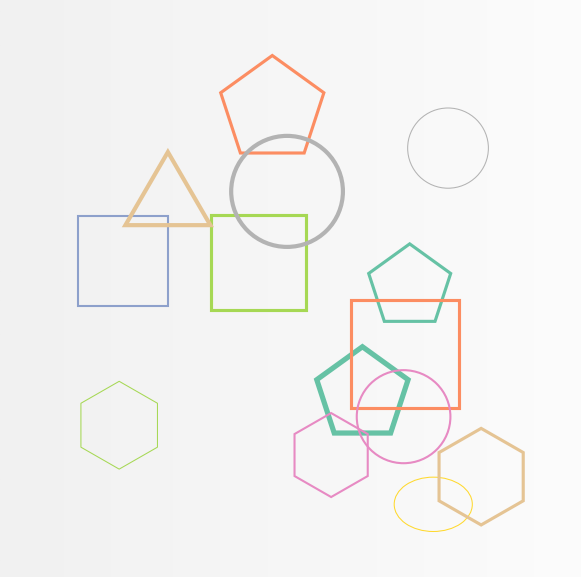[{"shape": "pentagon", "thickness": 1.5, "radius": 0.37, "center": [0.705, 0.503]}, {"shape": "pentagon", "thickness": 2.5, "radius": 0.41, "center": [0.624, 0.316]}, {"shape": "pentagon", "thickness": 1.5, "radius": 0.47, "center": [0.468, 0.81]}, {"shape": "square", "thickness": 1.5, "radius": 0.47, "center": [0.696, 0.386]}, {"shape": "square", "thickness": 1, "radius": 0.39, "center": [0.212, 0.547]}, {"shape": "hexagon", "thickness": 1, "radius": 0.36, "center": [0.57, 0.211]}, {"shape": "circle", "thickness": 1, "radius": 0.4, "center": [0.694, 0.278]}, {"shape": "hexagon", "thickness": 0.5, "radius": 0.38, "center": [0.205, 0.263]}, {"shape": "square", "thickness": 1.5, "radius": 0.41, "center": [0.445, 0.544]}, {"shape": "oval", "thickness": 0.5, "radius": 0.34, "center": [0.745, 0.126]}, {"shape": "triangle", "thickness": 2, "radius": 0.42, "center": [0.289, 0.651]}, {"shape": "hexagon", "thickness": 1.5, "radius": 0.42, "center": [0.828, 0.174]}, {"shape": "circle", "thickness": 2, "radius": 0.48, "center": [0.494, 0.668]}, {"shape": "circle", "thickness": 0.5, "radius": 0.35, "center": [0.771, 0.743]}]